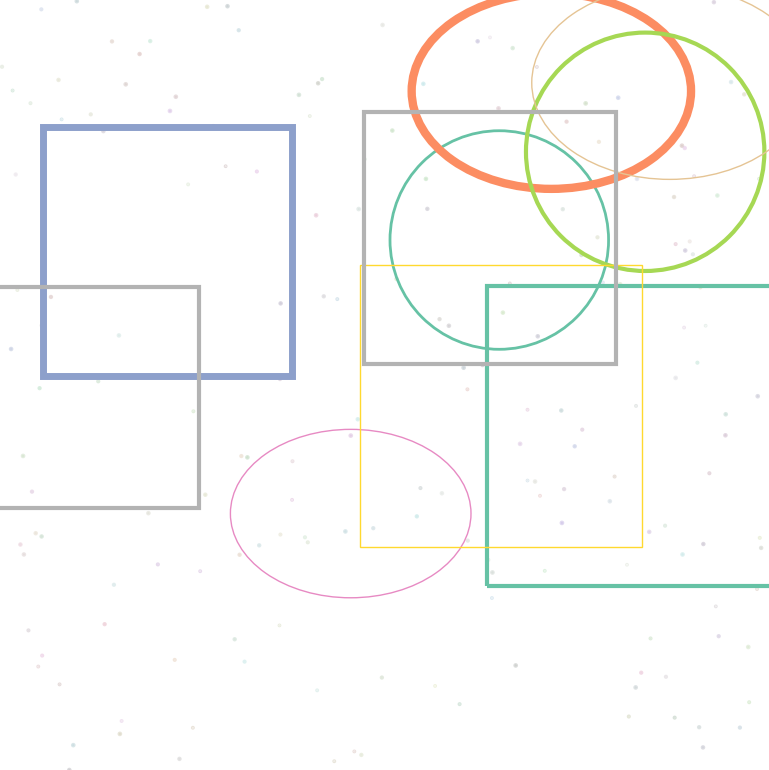[{"shape": "square", "thickness": 1.5, "radius": 0.97, "center": [0.828, 0.434]}, {"shape": "circle", "thickness": 1, "radius": 0.71, "center": [0.648, 0.688]}, {"shape": "oval", "thickness": 3, "radius": 0.91, "center": [0.716, 0.882]}, {"shape": "square", "thickness": 2.5, "radius": 0.81, "center": [0.218, 0.673]}, {"shape": "oval", "thickness": 0.5, "radius": 0.78, "center": [0.455, 0.333]}, {"shape": "circle", "thickness": 1.5, "radius": 0.77, "center": [0.838, 0.803]}, {"shape": "square", "thickness": 0.5, "radius": 0.92, "center": [0.651, 0.473]}, {"shape": "oval", "thickness": 0.5, "radius": 0.9, "center": [0.87, 0.893]}, {"shape": "square", "thickness": 1.5, "radius": 0.72, "center": [0.115, 0.484]}, {"shape": "square", "thickness": 1.5, "radius": 0.82, "center": [0.636, 0.691]}]